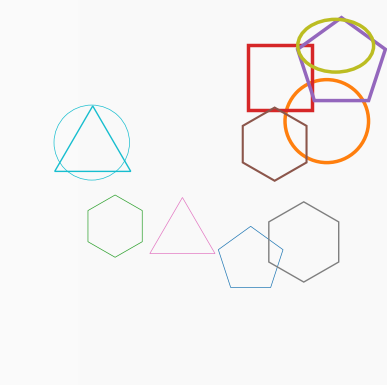[{"shape": "pentagon", "thickness": 0.5, "radius": 0.44, "center": [0.647, 0.324]}, {"shape": "circle", "thickness": 2.5, "radius": 0.54, "center": [0.843, 0.685]}, {"shape": "hexagon", "thickness": 0.5, "radius": 0.4, "center": [0.297, 0.413]}, {"shape": "square", "thickness": 2.5, "radius": 0.42, "center": [0.722, 0.799]}, {"shape": "pentagon", "thickness": 2.5, "radius": 0.6, "center": [0.881, 0.835]}, {"shape": "hexagon", "thickness": 1.5, "radius": 0.48, "center": [0.709, 0.626]}, {"shape": "triangle", "thickness": 0.5, "radius": 0.49, "center": [0.471, 0.39]}, {"shape": "hexagon", "thickness": 1, "radius": 0.52, "center": [0.784, 0.372]}, {"shape": "oval", "thickness": 2.5, "radius": 0.49, "center": [0.866, 0.881]}, {"shape": "triangle", "thickness": 1, "radius": 0.57, "center": [0.239, 0.611]}, {"shape": "circle", "thickness": 0.5, "radius": 0.49, "center": [0.237, 0.63]}]